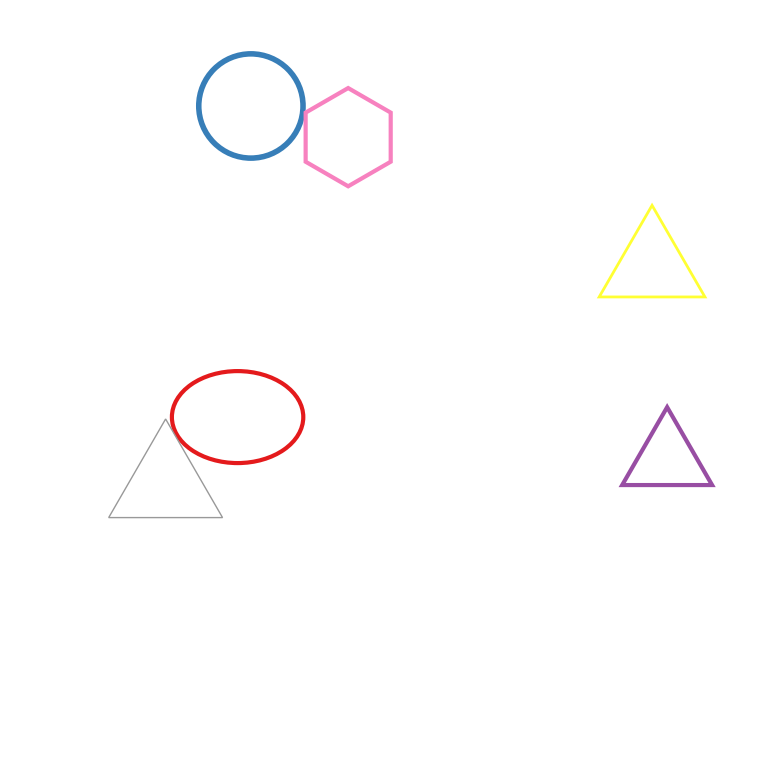[{"shape": "oval", "thickness": 1.5, "radius": 0.43, "center": [0.309, 0.458]}, {"shape": "circle", "thickness": 2, "radius": 0.34, "center": [0.326, 0.862]}, {"shape": "triangle", "thickness": 1.5, "radius": 0.34, "center": [0.866, 0.404]}, {"shape": "triangle", "thickness": 1, "radius": 0.4, "center": [0.847, 0.654]}, {"shape": "hexagon", "thickness": 1.5, "radius": 0.32, "center": [0.452, 0.822]}, {"shape": "triangle", "thickness": 0.5, "radius": 0.43, "center": [0.215, 0.37]}]